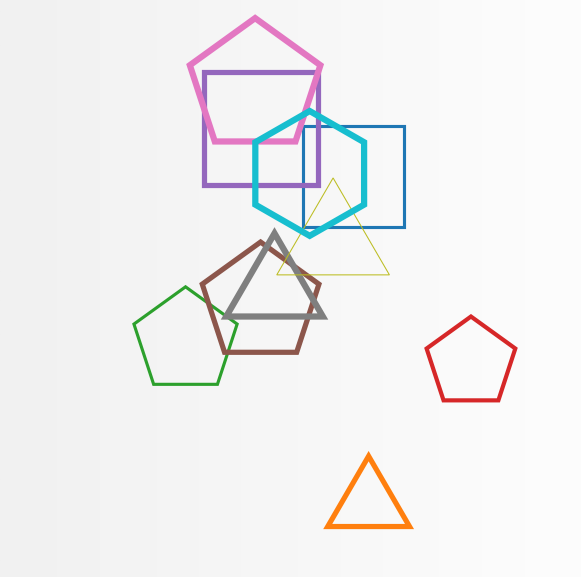[{"shape": "square", "thickness": 1.5, "radius": 0.44, "center": [0.608, 0.693]}, {"shape": "triangle", "thickness": 2.5, "radius": 0.41, "center": [0.634, 0.128]}, {"shape": "pentagon", "thickness": 1.5, "radius": 0.47, "center": [0.319, 0.409]}, {"shape": "pentagon", "thickness": 2, "radius": 0.4, "center": [0.81, 0.371]}, {"shape": "square", "thickness": 2.5, "radius": 0.49, "center": [0.449, 0.777]}, {"shape": "pentagon", "thickness": 2.5, "radius": 0.53, "center": [0.448, 0.474]}, {"shape": "pentagon", "thickness": 3, "radius": 0.59, "center": [0.439, 0.85]}, {"shape": "triangle", "thickness": 3, "radius": 0.48, "center": [0.472, 0.499]}, {"shape": "triangle", "thickness": 0.5, "radius": 0.56, "center": [0.573, 0.579]}, {"shape": "hexagon", "thickness": 3, "radius": 0.54, "center": [0.533, 0.699]}]